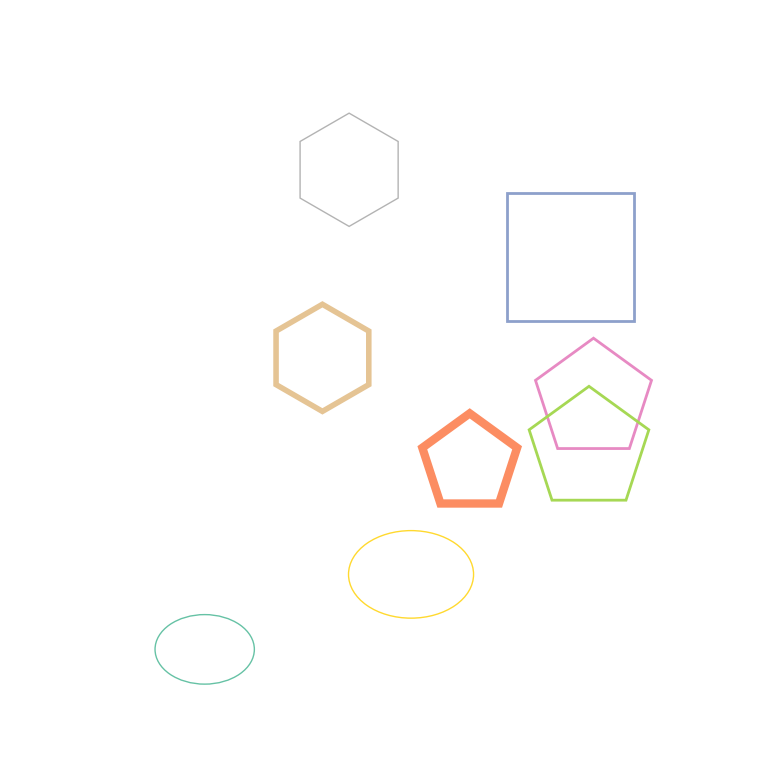[{"shape": "oval", "thickness": 0.5, "radius": 0.32, "center": [0.266, 0.157]}, {"shape": "pentagon", "thickness": 3, "radius": 0.32, "center": [0.61, 0.398]}, {"shape": "square", "thickness": 1, "radius": 0.41, "center": [0.741, 0.666]}, {"shape": "pentagon", "thickness": 1, "radius": 0.4, "center": [0.771, 0.482]}, {"shape": "pentagon", "thickness": 1, "radius": 0.41, "center": [0.765, 0.417]}, {"shape": "oval", "thickness": 0.5, "radius": 0.41, "center": [0.534, 0.254]}, {"shape": "hexagon", "thickness": 2, "radius": 0.35, "center": [0.419, 0.535]}, {"shape": "hexagon", "thickness": 0.5, "radius": 0.37, "center": [0.453, 0.78]}]